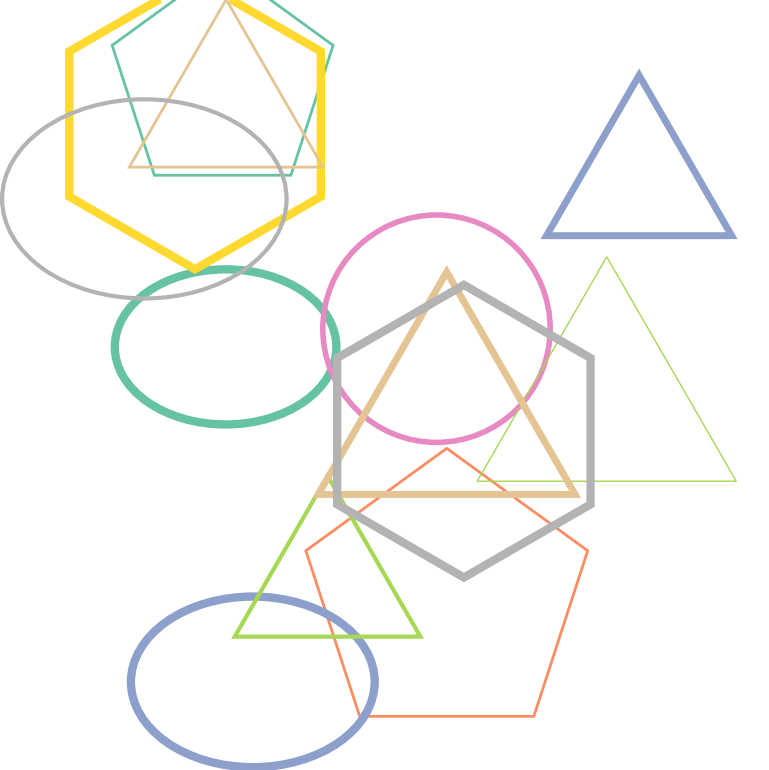[{"shape": "pentagon", "thickness": 1, "radius": 0.75, "center": [0.289, 0.894]}, {"shape": "oval", "thickness": 3, "radius": 0.72, "center": [0.293, 0.549]}, {"shape": "pentagon", "thickness": 1, "radius": 0.96, "center": [0.58, 0.225]}, {"shape": "oval", "thickness": 3, "radius": 0.79, "center": [0.328, 0.114]}, {"shape": "triangle", "thickness": 2.5, "radius": 0.69, "center": [0.83, 0.763]}, {"shape": "circle", "thickness": 2, "radius": 0.74, "center": [0.567, 0.573]}, {"shape": "triangle", "thickness": 0.5, "radius": 0.97, "center": [0.788, 0.472]}, {"shape": "triangle", "thickness": 1.5, "radius": 0.7, "center": [0.425, 0.243]}, {"shape": "hexagon", "thickness": 3, "radius": 0.94, "center": [0.253, 0.839]}, {"shape": "triangle", "thickness": 1, "radius": 0.73, "center": [0.294, 0.856]}, {"shape": "triangle", "thickness": 2.5, "radius": 0.96, "center": [0.58, 0.454]}, {"shape": "hexagon", "thickness": 3, "radius": 0.95, "center": [0.602, 0.44]}, {"shape": "oval", "thickness": 1.5, "radius": 0.92, "center": [0.187, 0.742]}]